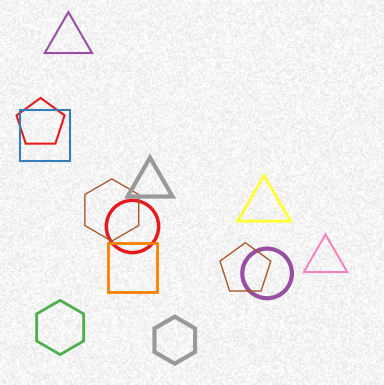[{"shape": "pentagon", "thickness": 1.5, "radius": 0.33, "center": [0.105, 0.68]}, {"shape": "circle", "thickness": 2.5, "radius": 0.34, "center": [0.344, 0.412]}, {"shape": "square", "thickness": 1.5, "radius": 0.33, "center": [0.117, 0.648]}, {"shape": "hexagon", "thickness": 2, "radius": 0.35, "center": [0.156, 0.149]}, {"shape": "triangle", "thickness": 1.5, "radius": 0.35, "center": [0.178, 0.898]}, {"shape": "circle", "thickness": 3, "radius": 0.32, "center": [0.694, 0.29]}, {"shape": "square", "thickness": 2, "radius": 0.32, "center": [0.344, 0.305]}, {"shape": "triangle", "thickness": 2, "radius": 0.4, "center": [0.686, 0.465]}, {"shape": "pentagon", "thickness": 1, "radius": 0.35, "center": [0.637, 0.3]}, {"shape": "hexagon", "thickness": 1, "radius": 0.4, "center": [0.29, 0.454]}, {"shape": "triangle", "thickness": 1.5, "radius": 0.33, "center": [0.845, 0.326]}, {"shape": "hexagon", "thickness": 3, "radius": 0.3, "center": [0.454, 0.116]}, {"shape": "triangle", "thickness": 3, "radius": 0.34, "center": [0.39, 0.523]}]